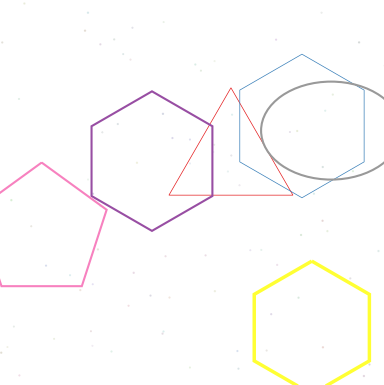[{"shape": "triangle", "thickness": 0.5, "radius": 0.93, "center": [0.6, 0.586]}, {"shape": "hexagon", "thickness": 0.5, "radius": 0.93, "center": [0.784, 0.673]}, {"shape": "hexagon", "thickness": 1.5, "radius": 0.91, "center": [0.395, 0.582]}, {"shape": "hexagon", "thickness": 2.5, "radius": 0.86, "center": [0.81, 0.149]}, {"shape": "pentagon", "thickness": 1.5, "radius": 0.89, "center": [0.108, 0.4]}, {"shape": "oval", "thickness": 1.5, "radius": 0.91, "center": [0.86, 0.661]}]